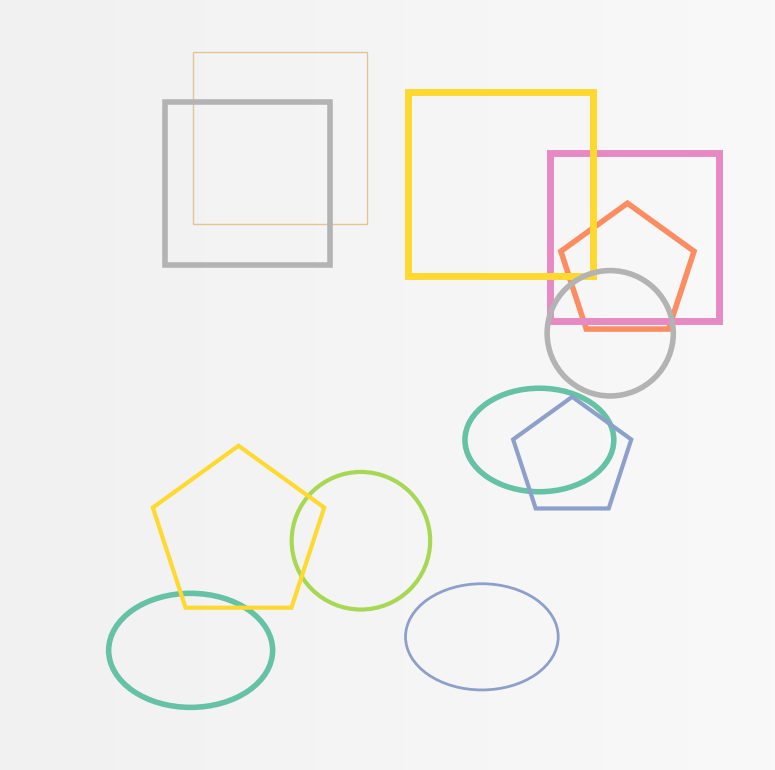[{"shape": "oval", "thickness": 2, "radius": 0.48, "center": [0.696, 0.429]}, {"shape": "oval", "thickness": 2, "radius": 0.53, "center": [0.246, 0.155]}, {"shape": "pentagon", "thickness": 2, "radius": 0.45, "center": [0.81, 0.646]}, {"shape": "oval", "thickness": 1, "radius": 0.49, "center": [0.622, 0.173]}, {"shape": "pentagon", "thickness": 1.5, "radius": 0.4, "center": [0.738, 0.404]}, {"shape": "square", "thickness": 2.5, "radius": 0.54, "center": [0.819, 0.692]}, {"shape": "circle", "thickness": 1.5, "radius": 0.45, "center": [0.466, 0.298]}, {"shape": "square", "thickness": 2.5, "radius": 0.6, "center": [0.646, 0.761]}, {"shape": "pentagon", "thickness": 1.5, "radius": 0.58, "center": [0.308, 0.305]}, {"shape": "square", "thickness": 0.5, "radius": 0.56, "center": [0.361, 0.821]}, {"shape": "square", "thickness": 2, "radius": 0.53, "center": [0.32, 0.762]}, {"shape": "circle", "thickness": 2, "radius": 0.41, "center": [0.787, 0.567]}]